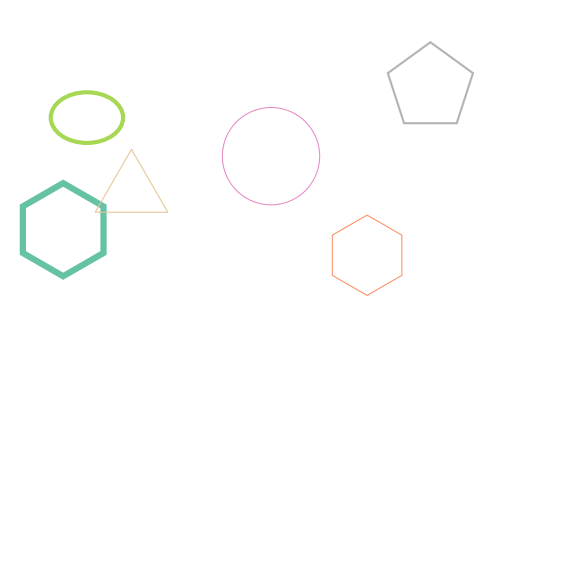[{"shape": "hexagon", "thickness": 3, "radius": 0.4, "center": [0.109, 0.601]}, {"shape": "hexagon", "thickness": 0.5, "radius": 0.35, "center": [0.636, 0.557]}, {"shape": "circle", "thickness": 0.5, "radius": 0.42, "center": [0.469, 0.729]}, {"shape": "oval", "thickness": 2, "radius": 0.31, "center": [0.151, 0.795]}, {"shape": "triangle", "thickness": 0.5, "radius": 0.36, "center": [0.228, 0.668]}, {"shape": "pentagon", "thickness": 1, "radius": 0.39, "center": [0.745, 0.848]}]